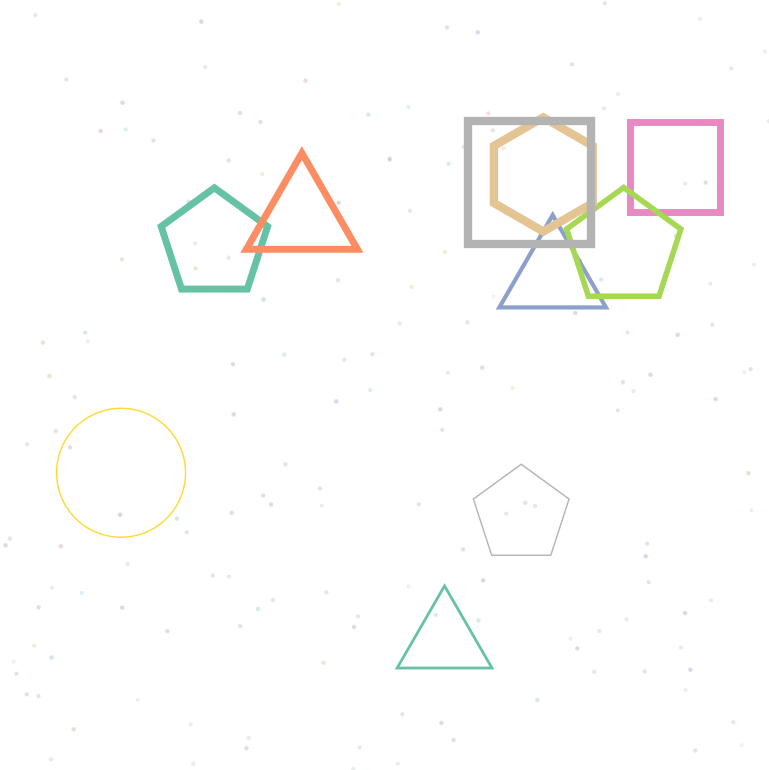[{"shape": "pentagon", "thickness": 2.5, "radius": 0.36, "center": [0.278, 0.683]}, {"shape": "triangle", "thickness": 1, "radius": 0.36, "center": [0.577, 0.168]}, {"shape": "triangle", "thickness": 2.5, "radius": 0.42, "center": [0.392, 0.718]}, {"shape": "triangle", "thickness": 1.5, "radius": 0.4, "center": [0.718, 0.641]}, {"shape": "square", "thickness": 2.5, "radius": 0.29, "center": [0.876, 0.784]}, {"shape": "pentagon", "thickness": 2, "radius": 0.39, "center": [0.81, 0.678]}, {"shape": "circle", "thickness": 0.5, "radius": 0.42, "center": [0.157, 0.386]}, {"shape": "hexagon", "thickness": 3, "radius": 0.37, "center": [0.706, 0.773]}, {"shape": "square", "thickness": 3, "radius": 0.4, "center": [0.688, 0.763]}, {"shape": "pentagon", "thickness": 0.5, "radius": 0.33, "center": [0.677, 0.332]}]